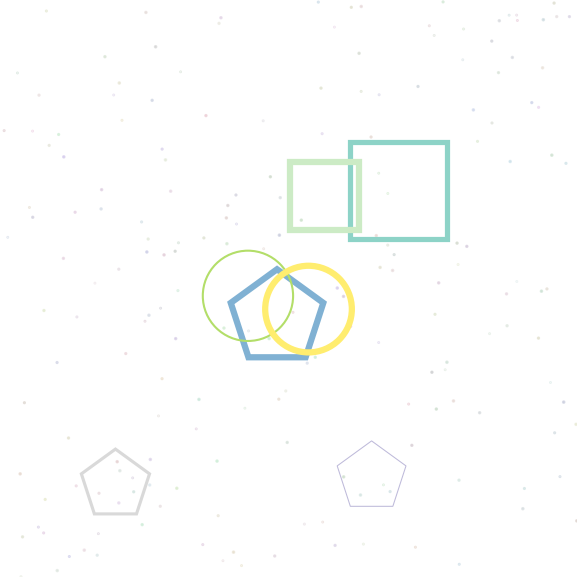[{"shape": "square", "thickness": 2.5, "radius": 0.42, "center": [0.691, 0.669]}, {"shape": "pentagon", "thickness": 0.5, "radius": 0.31, "center": [0.643, 0.173]}, {"shape": "pentagon", "thickness": 3, "radius": 0.42, "center": [0.48, 0.449]}, {"shape": "circle", "thickness": 1, "radius": 0.39, "center": [0.429, 0.487]}, {"shape": "pentagon", "thickness": 1.5, "radius": 0.31, "center": [0.2, 0.159]}, {"shape": "square", "thickness": 3, "radius": 0.3, "center": [0.562, 0.66]}, {"shape": "circle", "thickness": 3, "radius": 0.38, "center": [0.534, 0.464]}]